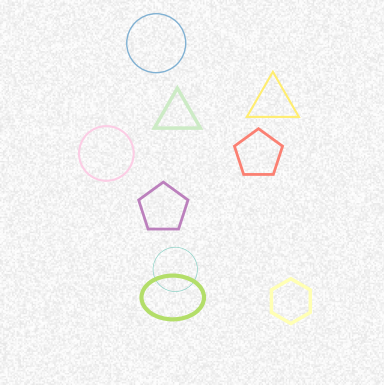[{"shape": "circle", "thickness": 0.5, "radius": 0.29, "center": [0.455, 0.3]}, {"shape": "hexagon", "thickness": 2.5, "radius": 0.29, "center": [0.756, 0.218]}, {"shape": "pentagon", "thickness": 2, "radius": 0.33, "center": [0.671, 0.6]}, {"shape": "circle", "thickness": 1, "radius": 0.38, "center": [0.406, 0.888]}, {"shape": "oval", "thickness": 3, "radius": 0.41, "center": [0.449, 0.227]}, {"shape": "circle", "thickness": 1.5, "radius": 0.36, "center": [0.276, 0.601]}, {"shape": "pentagon", "thickness": 2, "radius": 0.34, "center": [0.424, 0.46]}, {"shape": "triangle", "thickness": 2.5, "radius": 0.35, "center": [0.461, 0.702]}, {"shape": "triangle", "thickness": 1.5, "radius": 0.39, "center": [0.709, 0.735]}]